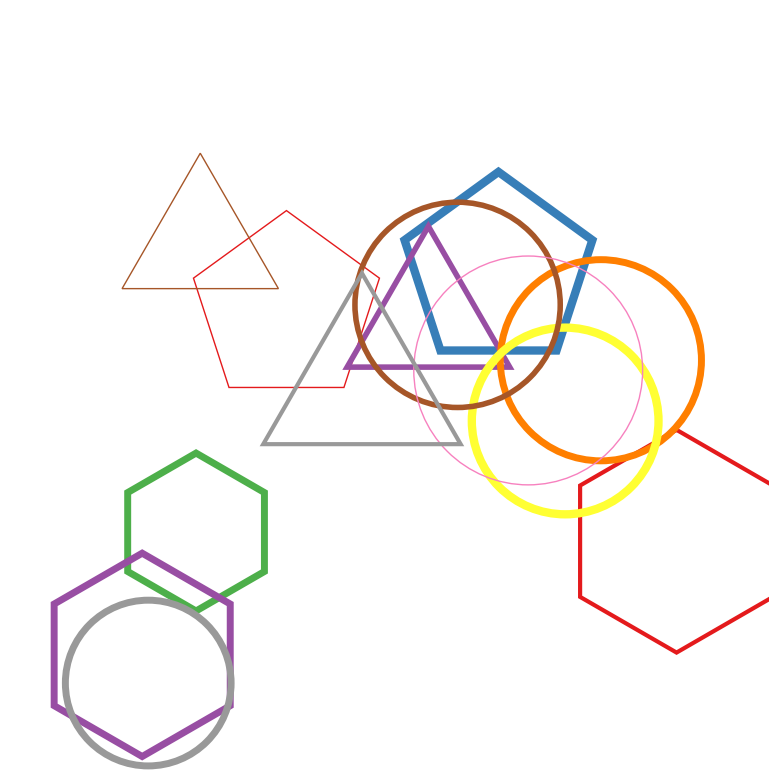[{"shape": "hexagon", "thickness": 1.5, "radius": 0.72, "center": [0.879, 0.297]}, {"shape": "pentagon", "thickness": 0.5, "radius": 0.63, "center": [0.372, 0.6]}, {"shape": "pentagon", "thickness": 3, "radius": 0.64, "center": [0.647, 0.649]}, {"shape": "hexagon", "thickness": 2.5, "radius": 0.51, "center": [0.255, 0.309]}, {"shape": "triangle", "thickness": 2, "radius": 0.61, "center": [0.556, 0.584]}, {"shape": "hexagon", "thickness": 2.5, "radius": 0.66, "center": [0.185, 0.15]}, {"shape": "circle", "thickness": 2.5, "radius": 0.65, "center": [0.78, 0.532]}, {"shape": "circle", "thickness": 3, "radius": 0.61, "center": [0.734, 0.453]}, {"shape": "circle", "thickness": 2, "radius": 0.67, "center": [0.594, 0.604]}, {"shape": "triangle", "thickness": 0.5, "radius": 0.59, "center": [0.26, 0.684]}, {"shape": "circle", "thickness": 0.5, "radius": 0.74, "center": [0.686, 0.519]}, {"shape": "triangle", "thickness": 1.5, "radius": 0.74, "center": [0.47, 0.497]}, {"shape": "circle", "thickness": 2.5, "radius": 0.54, "center": [0.193, 0.113]}]